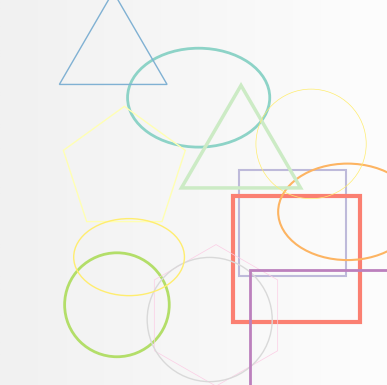[{"shape": "oval", "thickness": 2, "radius": 0.92, "center": [0.513, 0.746]}, {"shape": "pentagon", "thickness": 1, "radius": 0.83, "center": [0.321, 0.558]}, {"shape": "square", "thickness": 1.5, "radius": 0.69, "center": [0.755, 0.422]}, {"shape": "square", "thickness": 3, "radius": 0.82, "center": [0.765, 0.327]}, {"shape": "triangle", "thickness": 1, "radius": 0.8, "center": [0.292, 0.861]}, {"shape": "oval", "thickness": 1.5, "radius": 0.89, "center": [0.897, 0.45]}, {"shape": "circle", "thickness": 2, "radius": 0.68, "center": [0.302, 0.208]}, {"shape": "hexagon", "thickness": 0.5, "radius": 0.92, "center": [0.557, 0.181]}, {"shape": "circle", "thickness": 1, "radius": 0.81, "center": [0.541, 0.17]}, {"shape": "square", "thickness": 2, "radius": 0.91, "center": [0.829, 0.115]}, {"shape": "triangle", "thickness": 2.5, "radius": 0.89, "center": [0.622, 0.601]}, {"shape": "oval", "thickness": 1, "radius": 0.71, "center": [0.333, 0.332]}, {"shape": "circle", "thickness": 0.5, "radius": 0.71, "center": [0.803, 0.626]}]